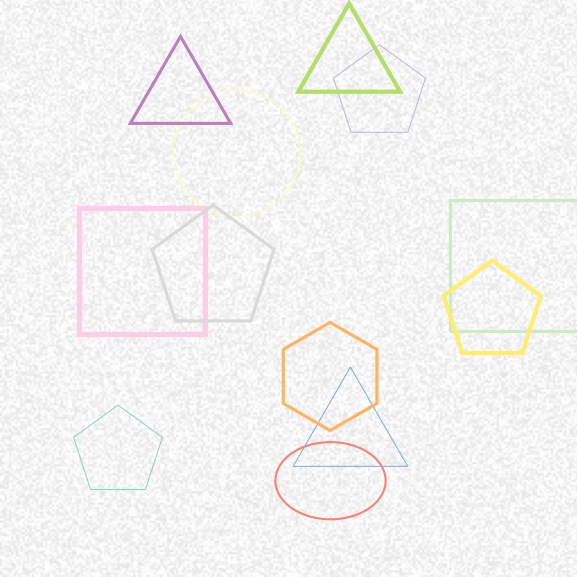[{"shape": "pentagon", "thickness": 0.5, "radius": 0.4, "center": [0.204, 0.217]}, {"shape": "circle", "thickness": 0.5, "radius": 0.55, "center": [0.41, 0.734]}, {"shape": "pentagon", "thickness": 0.5, "radius": 0.42, "center": [0.657, 0.838]}, {"shape": "oval", "thickness": 1, "radius": 0.48, "center": [0.572, 0.167]}, {"shape": "triangle", "thickness": 0.5, "radius": 0.57, "center": [0.607, 0.249]}, {"shape": "hexagon", "thickness": 1.5, "radius": 0.47, "center": [0.572, 0.347]}, {"shape": "triangle", "thickness": 2, "radius": 0.51, "center": [0.605, 0.891]}, {"shape": "square", "thickness": 2.5, "radius": 0.55, "center": [0.245, 0.531]}, {"shape": "pentagon", "thickness": 1.5, "radius": 0.55, "center": [0.369, 0.533]}, {"shape": "triangle", "thickness": 1.5, "radius": 0.5, "center": [0.313, 0.836]}, {"shape": "square", "thickness": 1.5, "radius": 0.57, "center": [0.893, 0.539]}, {"shape": "pentagon", "thickness": 2, "radius": 0.44, "center": [0.852, 0.459]}]